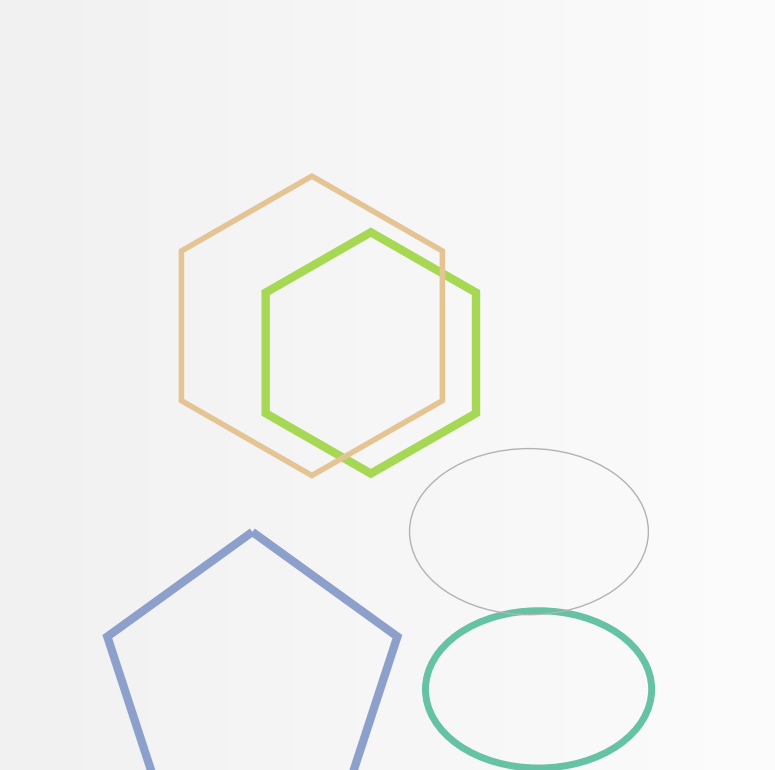[{"shape": "oval", "thickness": 2.5, "radius": 0.73, "center": [0.695, 0.105]}, {"shape": "pentagon", "thickness": 3, "radius": 0.98, "center": [0.326, 0.112]}, {"shape": "hexagon", "thickness": 3, "radius": 0.78, "center": [0.479, 0.542]}, {"shape": "hexagon", "thickness": 2, "radius": 0.97, "center": [0.402, 0.577]}, {"shape": "oval", "thickness": 0.5, "radius": 0.77, "center": [0.683, 0.31]}]